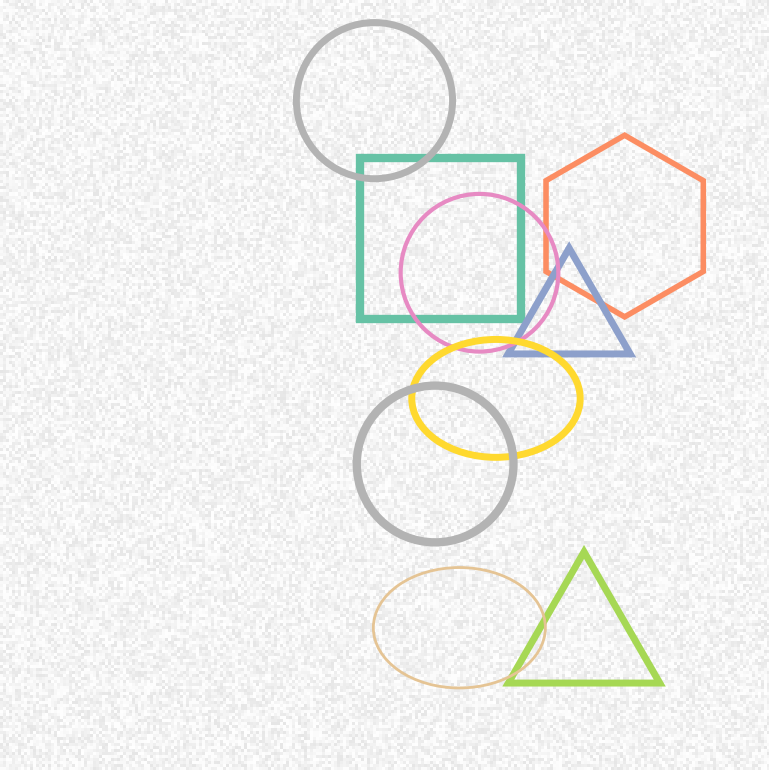[{"shape": "square", "thickness": 3, "radius": 0.52, "center": [0.572, 0.69]}, {"shape": "hexagon", "thickness": 2, "radius": 0.59, "center": [0.811, 0.706]}, {"shape": "triangle", "thickness": 2.5, "radius": 0.46, "center": [0.739, 0.586]}, {"shape": "circle", "thickness": 1.5, "radius": 0.51, "center": [0.623, 0.646]}, {"shape": "triangle", "thickness": 2.5, "radius": 0.57, "center": [0.758, 0.17]}, {"shape": "oval", "thickness": 2.5, "radius": 0.55, "center": [0.644, 0.483]}, {"shape": "oval", "thickness": 1, "radius": 0.56, "center": [0.597, 0.185]}, {"shape": "circle", "thickness": 2.5, "radius": 0.51, "center": [0.486, 0.869]}, {"shape": "circle", "thickness": 3, "radius": 0.51, "center": [0.565, 0.397]}]